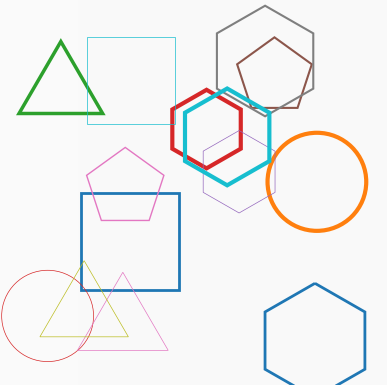[{"shape": "hexagon", "thickness": 2, "radius": 0.74, "center": [0.813, 0.115]}, {"shape": "square", "thickness": 2, "radius": 0.63, "center": [0.335, 0.374]}, {"shape": "circle", "thickness": 3, "radius": 0.64, "center": [0.818, 0.528]}, {"shape": "triangle", "thickness": 2.5, "radius": 0.62, "center": [0.157, 0.767]}, {"shape": "hexagon", "thickness": 3, "radius": 0.51, "center": [0.533, 0.665]}, {"shape": "circle", "thickness": 0.5, "radius": 0.59, "center": [0.123, 0.179]}, {"shape": "hexagon", "thickness": 0.5, "radius": 0.54, "center": [0.617, 0.554]}, {"shape": "pentagon", "thickness": 1.5, "radius": 0.51, "center": [0.708, 0.802]}, {"shape": "triangle", "thickness": 0.5, "radius": 0.68, "center": [0.317, 0.158]}, {"shape": "pentagon", "thickness": 1, "radius": 0.52, "center": [0.323, 0.512]}, {"shape": "hexagon", "thickness": 1.5, "radius": 0.72, "center": [0.684, 0.842]}, {"shape": "triangle", "thickness": 0.5, "radius": 0.66, "center": [0.217, 0.191]}, {"shape": "hexagon", "thickness": 3, "radius": 0.63, "center": [0.586, 0.644]}, {"shape": "square", "thickness": 0.5, "radius": 0.57, "center": [0.338, 0.791]}]